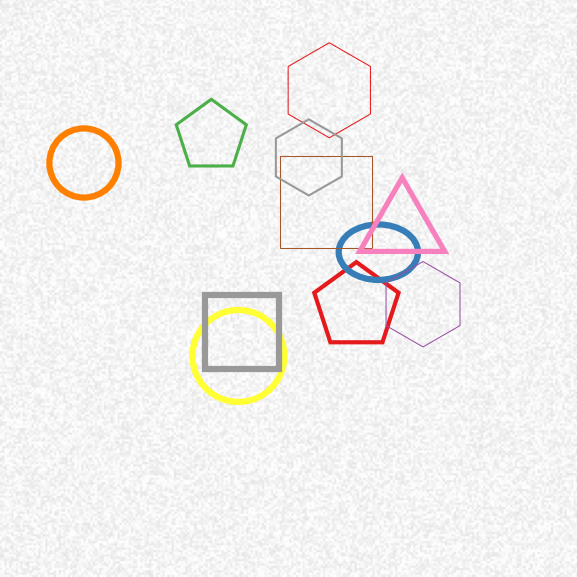[{"shape": "pentagon", "thickness": 2, "radius": 0.38, "center": [0.617, 0.469]}, {"shape": "hexagon", "thickness": 0.5, "radius": 0.41, "center": [0.57, 0.843]}, {"shape": "oval", "thickness": 3, "radius": 0.34, "center": [0.655, 0.562]}, {"shape": "pentagon", "thickness": 1.5, "radius": 0.32, "center": [0.366, 0.763]}, {"shape": "hexagon", "thickness": 0.5, "radius": 0.37, "center": [0.733, 0.472]}, {"shape": "circle", "thickness": 3, "radius": 0.3, "center": [0.145, 0.717]}, {"shape": "circle", "thickness": 3, "radius": 0.4, "center": [0.413, 0.383]}, {"shape": "square", "thickness": 0.5, "radius": 0.4, "center": [0.565, 0.649]}, {"shape": "triangle", "thickness": 2.5, "radius": 0.43, "center": [0.696, 0.606]}, {"shape": "square", "thickness": 3, "radius": 0.32, "center": [0.419, 0.424]}, {"shape": "hexagon", "thickness": 1, "radius": 0.33, "center": [0.535, 0.727]}]